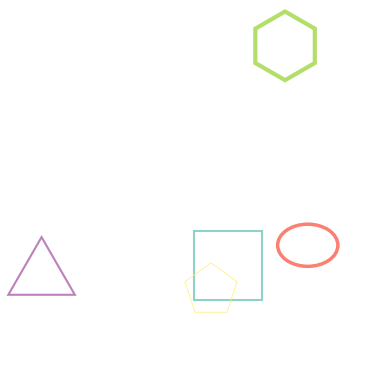[{"shape": "square", "thickness": 1.5, "radius": 0.44, "center": [0.592, 0.31]}, {"shape": "oval", "thickness": 2.5, "radius": 0.39, "center": [0.799, 0.363]}, {"shape": "hexagon", "thickness": 3, "radius": 0.45, "center": [0.74, 0.881]}, {"shape": "triangle", "thickness": 1.5, "radius": 0.5, "center": [0.108, 0.284]}, {"shape": "pentagon", "thickness": 0.5, "radius": 0.35, "center": [0.548, 0.246]}]